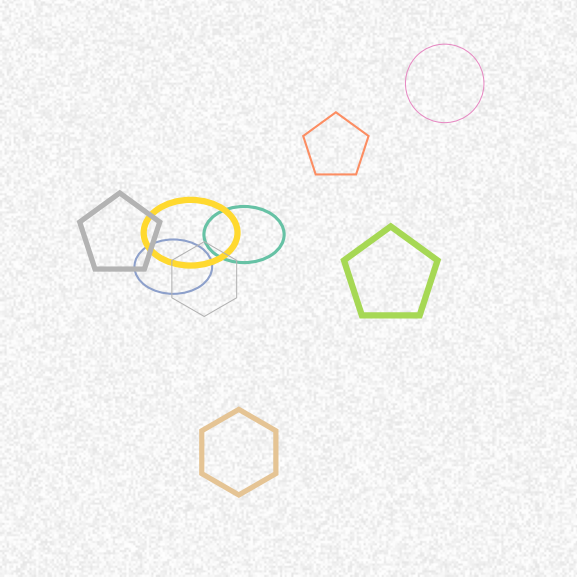[{"shape": "oval", "thickness": 1.5, "radius": 0.35, "center": [0.423, 0.593]}, {"shape": "pentagon", "thickness": 1, "radius": 0.3, "center": [0.582, 0.745]}, {"shape": "oval", "thickness": 1, "radius": 0.34, "center": [0.3, 0.537]}, {"shape": "circle", "thickness": 0.5, "radius": 0.34, "center": [0.77, 0.855]}, {"shape": "pentagon", "thickness": 3, "radius": 0.43, "center": [0.677, 0.522]}, {"shape": "oval", "thickness": 3, "radius": 0.41, "center": [0.33, 0.596]}, {"shape": "hexagon", "thickness": 2.5, "radius": 0.37, "center": [0.414, 0.216]}, {"shape": "pentagon", "thickness": 2.5, "radius": 0.36, "center": [0.207, 0.592]}, {"shape": "hexagon", "thickness": 0.5, "radius": 0.32, "center": [0.354, 0.516]}]